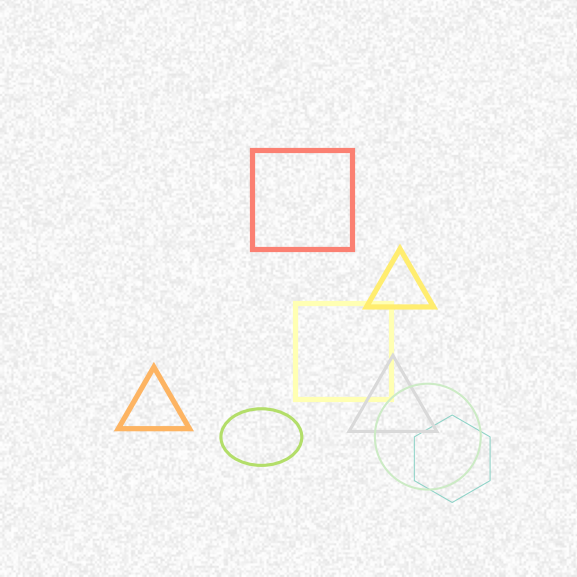[{"shape": "hexagon", "thickness": 0.5, "radius": 0.38, "center": [0.783, 0.205]}, {"shape": "square", "thickness": 2.5, "radius": 0.41, "center": [0.595, 0.391]}, {"shape": "square", "thickness": 2.5, "radius": 0.43, "center": [0.523, 0.654]}, {"shape": "triangle", "thickness": 2.5, "radius": 0.36, "center": [0.266, 0.292]}, {"shape": "oval", "thickness": 1.5, "radius": 0.35, "center": [0.453, 0.242]}, {"shape": "triangle", "thickness": 1.5, "radius": 0.44, "center": [0.68, 0.296]}, {"shape": "circle", "thickness": 1, "radius": 0.46, "center": [0.741, 0.243]}, {"shape": "triangle", "thickness": 2.5, "radius": 0.34, "center": [0.693, 0.501]}]